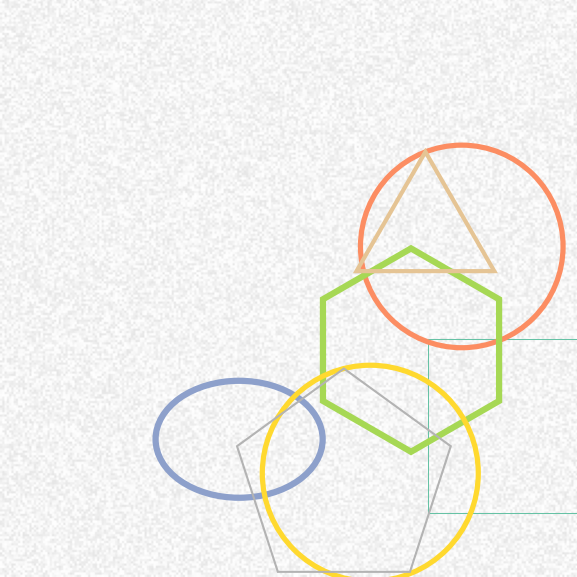[{"shape": "square", "thickness": 0.5, "radius": 0.75, "center": [0.893, 0.262]}, {"shape": "circle", "thickness": 2.5, "radius": 0.88, "center": [0.8, 0.572]}, {"shape": "oval", "thickness": 3, "radius": 0.72, "center": [0.414, 0.239]}, {"shape": "hexagon", "thickness": 3, "radius": 0.88, "center": [0.712, 0.393]}, {"shape": "circle", "thickness": 2.5, "radius": 0.94, "center": [0.641, 0.18]}, {"shape": "triangle", "thickness": 2, "radius": 0.69, "center": [0.737, 0.598]}, {"shape": "pentagon", "thickness": 1, "radius": 0.97, "center": [0.596, 0.166]}]